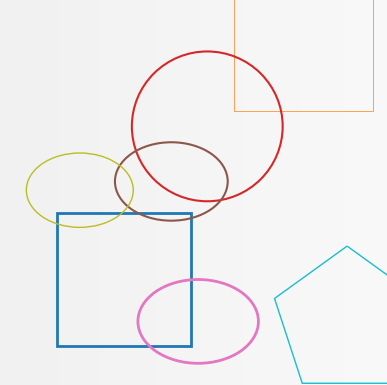[{"shape": "square", "thickness": 2, "radius": 0.86, "center": [0.319, 0.275]}, {"shape": "square", "thickness": 0.5, "radius": 0.9, "center": [0.783, 0.892]}, {"shape": "circle", "thickness": 1.5, "radius": 0.97, "center": [0.535, 0.672]}, {"shape": "oval", "thickness": 1.5, "radius": 0.73, "center": [0.442, 0.529]}, {"shape": "oval", "thickness": 2, "radius": 0.78, "center": [0.511, 0.165]}, {"shape": "oval", "thickness": 1, "radius": 0.69, "center": [0.206, 0.506]}, {"shape": "pentagon", "thickness": 1, "radius": 0.98, "center": [0.896, 0.164]}]